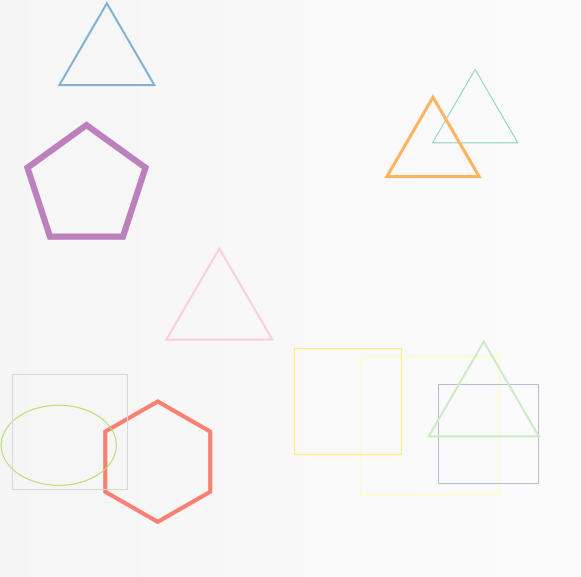[{"shape": "triangle", "thickness": 0.5, "radius": 0.42, "center": [0.817, 0.794]}, {"shape": "square", "thickness": 0.5, "radius": 0.6, "center": [0.739, 0.263]}, {"shape": "square", "thickness": 0.5, "radius": 0.43, "center": [0.839, 0.248]}, {"shape": "hexagon", "thickness": 2, "radius": 0.52, "center": [0.271, 0.2]}, {"shape": "triangle", "thickness": 1, "radius": 0.47, "center": [0.184, 0.899]}, {"shape": "triangle", "thickness": 1.5, "radius": 0.46, "center": [0.745, 0.739]}, {"shape": "oval", "thickness": 0.5, "radius": 0.5, "center": [0.101, 0.228]}, {"shape": "triangle", "thickness": 1, "radius": 0.53, "center": [0.377, 0.464]}, {"shape": "square", "thickness": 0.5, "radius": 0.49, "center": [0.119, 0.252]}, {"shape": "pentagon", "thickness": 3, "radius": 0.53, "center": [0.149, 0.676]}, {"shape": "triangle", "thickness": 1, "radius": 0.55, "center": [0.832, 0.298]}, {"shape": "square", "thickness": 0.5, "radius": 0.46, "center": [0.598, 0.304]}]